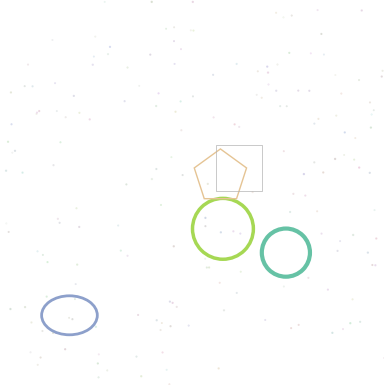[{"shape": "circle", "thickness": 3, "radius": 0.31, "center": [0.743, 0.344]}, {"shape": "oval", "thickness": 2, "radius": 0.36, "center": [0.18, 0.181]}, {"shape": "circle", "thickness": 2.5, "radius": 0.4, "center": [0.579, 0.406]}, {"shape": "pentagon", "thickness": 1, "radius": 0.36, "center": [0.572, 0.542]}, {"shape": "square", "thickness": 0.5, "radius": 0.29, "center": [0.621, 0.564]}]